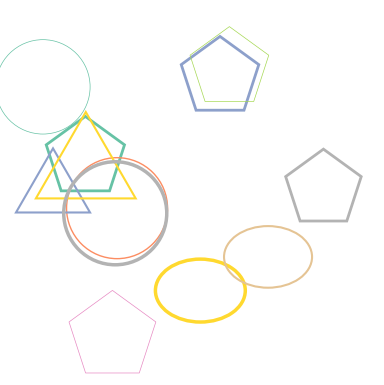[{"shape": "pentagon", "thickness": 2, "radius": 0.53, "center": [0.222, 0.591]}, {"shape": "circle", "thickness": 0.5, "radius": 0.61, "center": [0.111, 0.774]}, {"shape": "circle", "thickness": 1, "radius": 0.66, "center": [0.304, 0.459]}, {"shape": "triangle", "thickness": 1.5, "radius": 0.56, "center": [0.138, 0.504]}, {"shape": "pentagon", "thickness": 2, "radius": 0.53, "center": [0.572, 0.799]}, {"shape": "pentagon", "thickness": 0.5, "radius": 0.59, "center": [0.292, 0.127]}, {"shape": "pentagon", "thickness": 0.5, "radius": 0.54, "center": [0.596, 0.823]}, {"shape": "triangle", "thickness": 1.5, "radius": 0.75, "center": [0.223, 0.559]}, {"shape": "oval", "thickness": 2.5, "radius": 0.58, "center": [0.52, 0.245]}, {"shape": "oval", "thickness": 1.5, "radius": 0.57, "center": [0.696, 0.333]}, {"shape": "circle", "thickness": 2.5, "radius": 0.67, "center": [0.299, 0.446]}, {"shape": "pentagon", "thickness": 2, "radius": 0.52, "center": [0.84, 0.509]}]